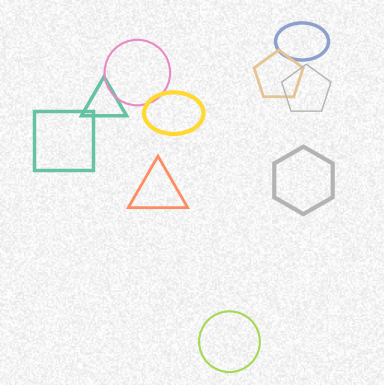[{"shape": "square", "thickness": 2.5, "radius": 0.38, "center": [0.166, 0.635]}, {"shape": "triangle", "thickness": 2.5, "radius": 0.34, "center": [0.27, 0.733]}, {"shape": "triangle", "thickness": 2, "radius": 0.45, "center": [0.41, 0.505]}, {"shape": "oval", "thickness": 2.5, "radius": 0.34, "center": [0.785, 0.892]}, {"shape": "circle", "thickness": 1.5, "radius": 0.43, "center": [0.357, 0.811]}, {"shape": "circle", "thickness": 1.5, "radius": 0.39, "center": [0.596, 0.113]}, {"shape": "oval", "thickness": 3, "radius": 0.39, "center": [0.451, 0.706]}, {"shape": "pentagon", "thickness": 2, "radius": 0.34, "center": [0.724, 0.803]}, {"shape": "pentagon", "thickness": 1, "radius": 0.34, "center": [0.796, 0.766]}, {"shape": "hexagon", "thickness": 3, "radius": 0.44, "center": [0.788, 0.531]}]